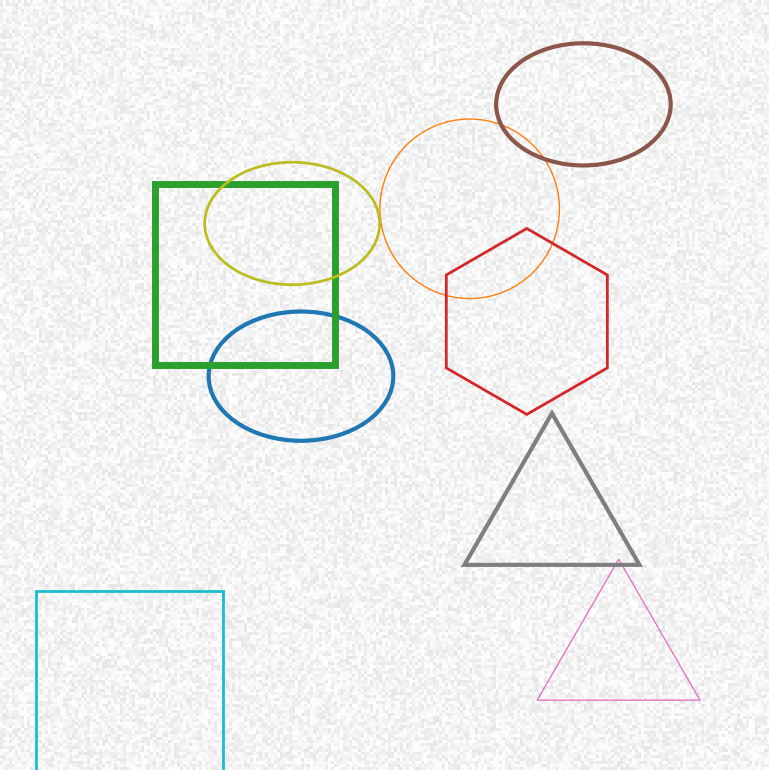[{"shape": "oval", "thickness": 1.5, "radius": 0.6, "center": [0.391, 0.511]}, {"shape": "circle", "thickness": 0.5, "radius": 0.58, "center": [0.61, 0.729]}, {"shape": "square", "thickness": 2.5, "radius": 0.59, "center": [0.318, 0.643]}, {"shape": "hexagon", "thickness": 1, "radius": 0.6, "center": [0.684, 0.583]}, {"shape": "oval", "thickness": 1.5, "radius": 0.57, "center": [0.758, 0.864]}, {"shape": "triangle", "thickness": 0.5, "radius": 0.61, "center": [0.803, 0.152]}, {"shape": "triangle", "thickness": 1.5, "radius": 0.66, "center": [0.717, 0.332]}, {"shape": "oval", "thickness": 1, "radius": 0.57, "center": [0.379, 0.71]}, {"shape": "square", "thickness": 1, "radius": 0.61, "center": [0.168, 0.111]}]